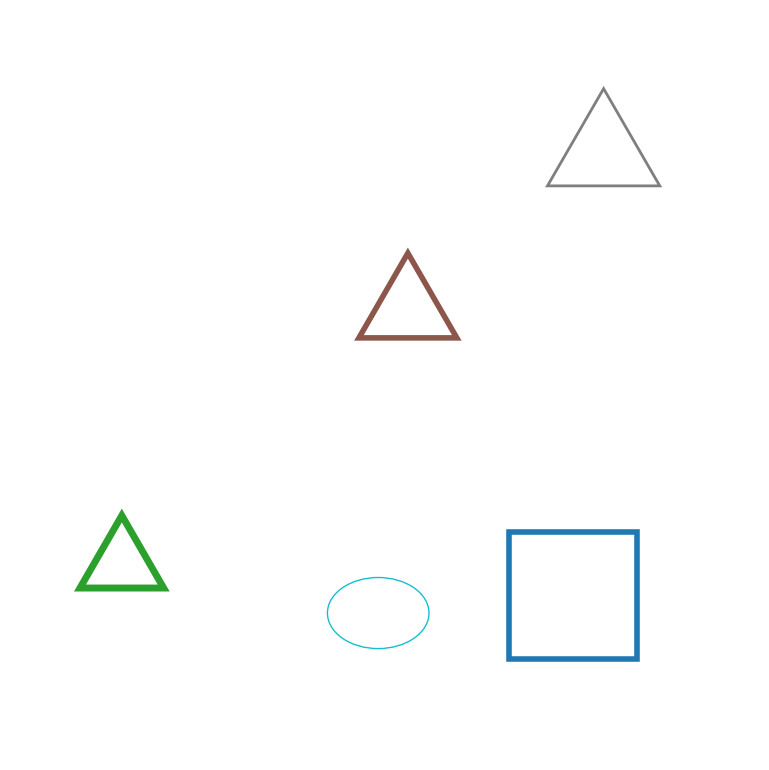[{"shape": "square", "thickness": 2, "radius": 0.41, "center": [0.744, 0.226]}, {"shape": "triangle", "thickness": 2.5, "radius": 0.31, "center": [0.158, 0.268]}, {"shape": "triangle", "thickness": 2, "radius": 0.37, "center": [0.53, 0.598]}, {"shape": "triangle", "thickness": 1, "radius": 0.42, "center": [0.784, 0.801]}, {"shape": "oval", "thickness": 0.5, "radius": 0.33, "center": [0.491, 0.204]}]